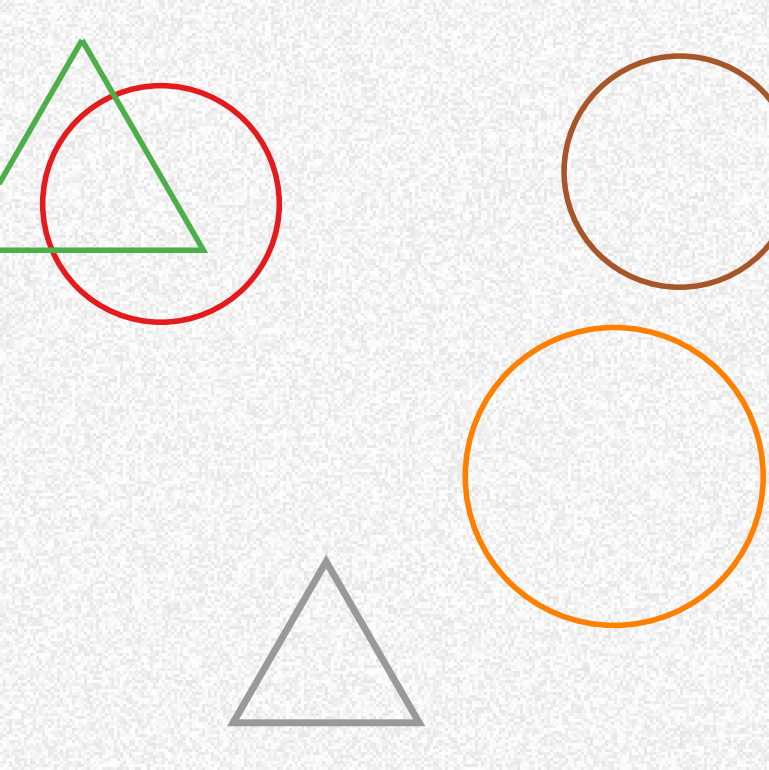[{"shape": "circle", "thickness": 2, "radius": 0.77, "center": [0.209, 0.735]}, {"shape": "triangle", "thickness": 2, "radius": 0.91, "center": [0.107, 0.766]}, {"shape": "circle", "thickness": 2, "radius": 0.97, "center": [0.798, 0.381]}, {"shape": "circle", "thickness": 2, "radius": 0.75, "center": [0.883, 0.777]}, {"shape": "triangle", "thickness": 2.5, "radius": 0.7, "center": [0.424, 0.131]}]